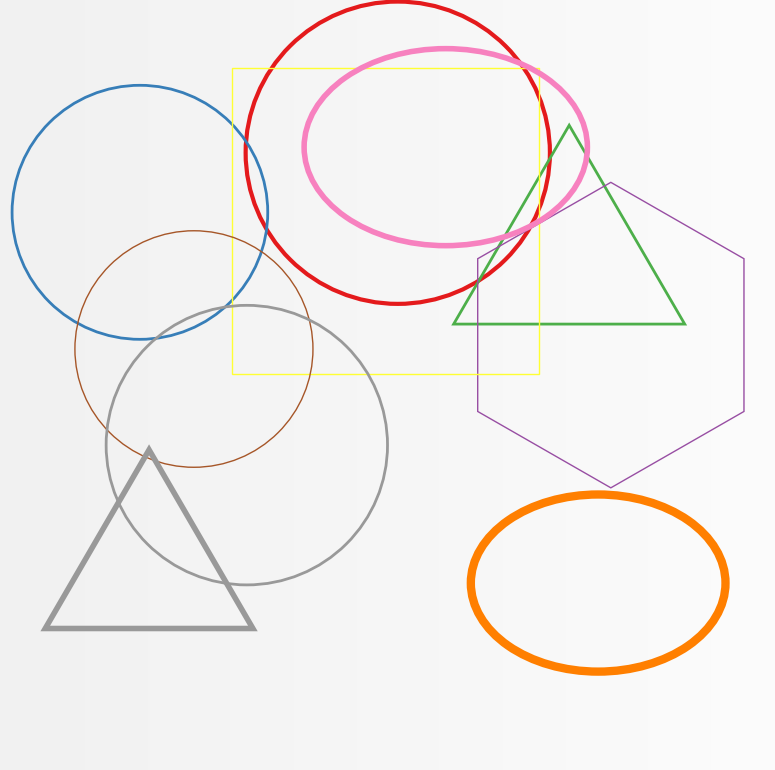[{"shape": "circle", "thickness": 1.5, "radius": 0.98, "center": [0.513, 0.802]}, {"shape": "circle", "thickness": 1, "radius": 0.82, "center": [0.181, 0.724]}, {"shape": "triangle", "thickness": 1, "radius": 0.86, "center": [0.734, 0.665]}, {"shape": "hexagon", "thickness": 0.5, "radius": 0.99, "center": [0.788, 0.565]}, {"shape": "oval", "thickness": 3, "radius": 0.82, "center": [0.772, 0.243]}, {"shape": "square", "thickness": 0.5, "radius": 0.99, "center": [0.497, 0.713]}, {"shape": "circle", "thickness": 0.5, "radius": 0.77, "center": [0.25, 0.547]}, {"shape": "oval", "thickness": 2, "radius": 0.91, "center": [0.575, 0.809]}, {"shape": "triangle", "thickness": 2, "radius": 0.77, "center": [0.192, 0.261]}, {"shape": "circle", "thickness": 1, "radius": 0.91, "center": [0.318, 0.422]}]